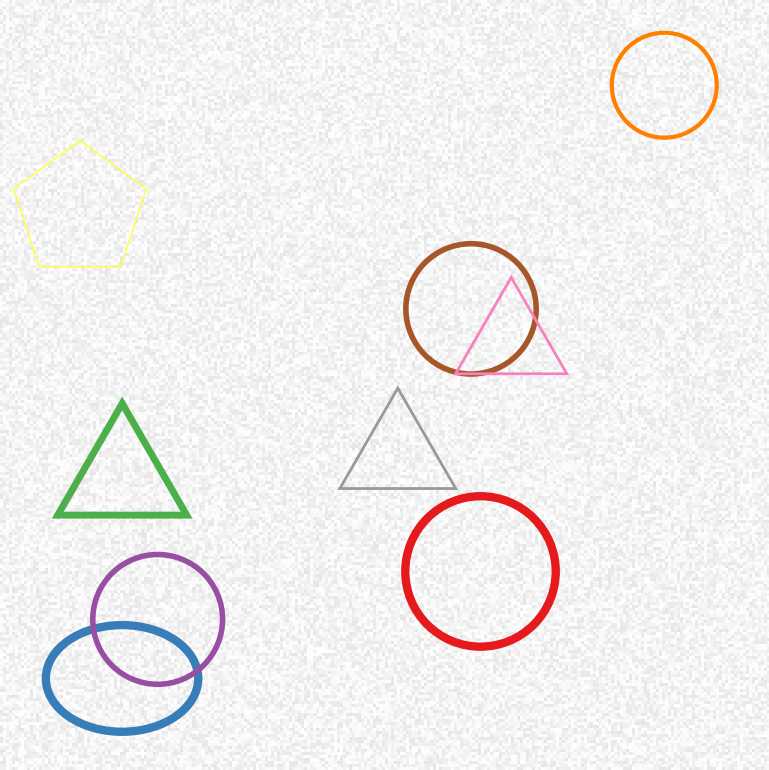[{"shape": "circle", "thickness": 3, "radius": 0.49, "center": [0.624, 0.258]}, {"shape": "oval", "thickness": 3, "radius": 0.49, "center": [0.159, 0.119]}, {"shape": "triangle", "thickness": 2.5, "radius": 0.48, "center": [0.159, 0.379]}, {"shape": "circle", "thickness": 2, "radius": 0.42, "center": [0.205, 0.196]}, {"shape": "circle", "thickness": 1.5, "radius": 0.34, "center": [0.863, 0.889]}, {"shape": "pentagon", "thickness": 0.5, "radius": 0.45, "center": [0.104, 0.727]}, {"shape": "circle", "thickness": 2, "radius": 0.42, "center": [0.612, 0.599]}, {"shape": "triangle", "thickness": 1, "radius": 0.42, "center": [0.664, 0.556]}, {"shape": "triangle", "thickness": 1, "radius": 0.43, "center": [0.517, 0.409]}]